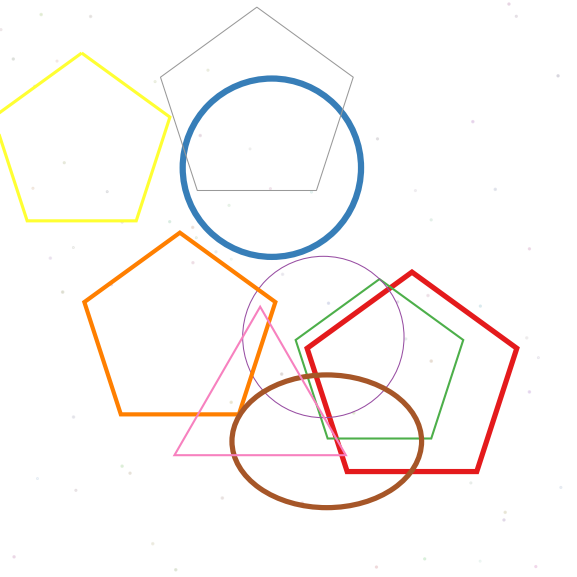[{"shape": "pentagon", "thickness": 2.5, "radius": 0.95, "center": [0.713, 0.337]}, {"shape": "circle", "thickness": 3, "radius": 0.77, "center": [0.471, 0.709]}, {"shape": "pentagon", "thickness": 1, "radius": 0.76, "center": [0.657, 0.363]}, {"shape": "circle", "thickness": 0.5, "radius": 0.7, "center": [0.56, 0.416]}, {"shape": "pentagon", "thickness": 2, "radius": 0.87, "center": [0.311, 0.422]}, {"shape": "pentagon", "thickness": 1.5, "radius": 0.8, "center": [0.141, 0.747]}, {"shape": "oval", "thickness": 2.5, "radius": 0.82, "center": [0.566, 0.235]}, {"shape": "triangle", "thickness": 1, "radius": 0.86, "center": [0.451, 0.297]}, {"shape": "pentagon", "thickness": 0.5, "radius": 0.88, "center": [0.445, 0.811]}]